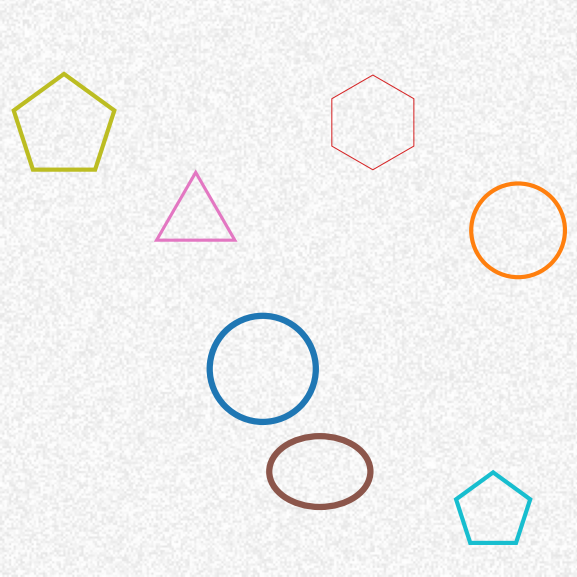[{"shape": "circle", "thickness": 3, "radius": 0.46, "center": [0.455, 0.36]}, {"shape": "circle", "thickness": 2, "radius": 0.41, "center": [0.897, 0.6]}, {"shape": "hexagon", "thickness": 0.5, "radius": 0.41, "center": [0.646, 0.787]}, {"shape": "oval", "thickness": 3, "radius": 0.44, "center": [0.554, 0.183]}, {"shape": "triangle", "thickness": 1.5, "radius": 0.39, "center": [0.339, 0.622]}, {"shape": "pentagon", "thickness": 2, "radius": 0.46, "center": [0.111, 0.78]}, {"shape": "pentagon", "thickness": 2, "radius": 0.34, "center": [0.854, 0.114]}]